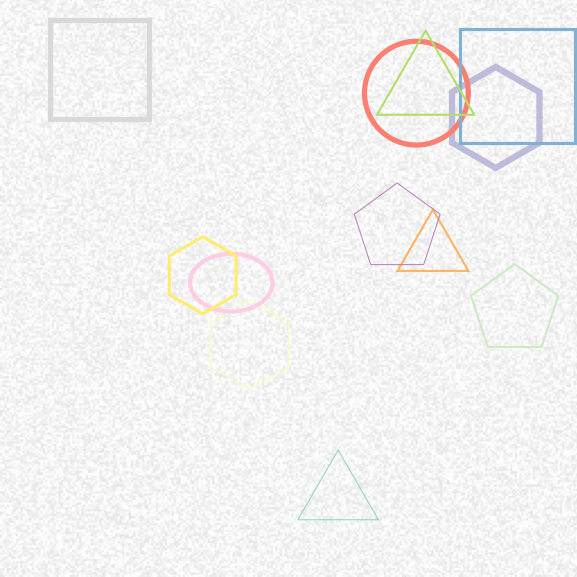[{"shape": "triangle", "thickness": 0.5, "radius": 0.4, "center": [0.586, 0.139]}, {"shape": "hexagon", "thickness": 0.5, "radius": 0.39, "center": [0.433, 0.402]}, {"shape": "hexagon", "thickness": 3, "radius": 0.44, "center": [0.858, 0.796]}, {"shape": "circle", "thickness": 2.5, "radius": 0.45, "center": [0.721, 0.838]}, {"shape": "square", "thickness": 1.5, "radius": 0.5, "center": [0.896, 0.85]}, {"shape": "triangle", "thickness": 1, "radius": 0.35, "center": [0.75, 0.565]}, {"shape": "triangle", "thickness": 1, "radius": 0.49, "center": [0.737, 0.849]}, {"shape": "oval", "thickness": 2, "radius": 0.36, "center": [0.401, 0.51]}, {"shape": "square", "thickness": 2.5, "radius": 0.43, "center": [0.172, 0.879]}, {"shape": "pentagon", "thickness": 0.5, "radius": 0.39, "center": [0.688, 0.604]}, {"shape": "pentagon", "thickness": 1, "radius": 0.4, "center": [0.891, 0.463]}, {"shape": "hexagon", "thickness": 1.5, "radius": 0.33, "center": [0.351, 0.522]}]